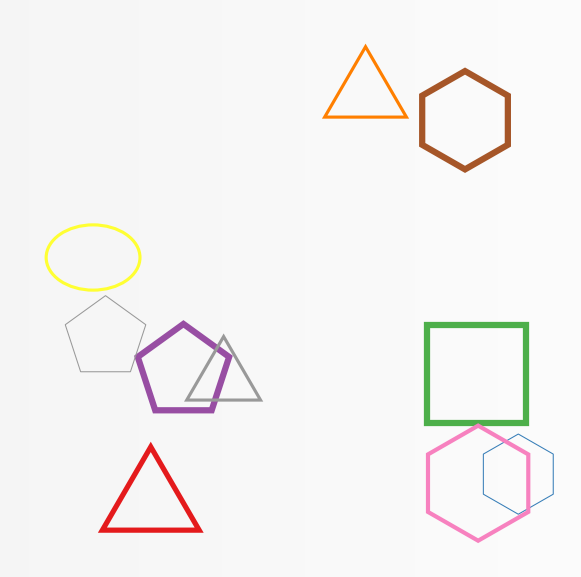[{"shape": "triangle", "thickness": 2.5, "radius": 0.48, "center": [0.259, 0.129]}, {"shape": "hexagon", "thickness": 0.5, "radius": 0.35, "center": [0.892, 0.178]}, {"shape": "square", "thickness": 3, "radius": 0.43, "center": [0.82, 0.351]}, {"shape": "pentagon", "thickness": 3, "radius": 0.41, "center": [0.316, 0.356]}, {"shape": "triangle", "thickness": 1.5, "radius": 0.41, "center": [0.629, 0.837]}, {"shape": "oval", "thickness": 1.5, "radius": 0.4, "center": [0.16, 0.553]}, {"shape": "hexagon", "thickness": 3, "radius": 0.43, "center": [0.8, 0.791]}, {"shape": "hexagon", "thickness": 2, "radius": 0.5, "center": [0.823, 0.162]}, {"shape": "triangle", "thickness": 1.5, "radius": 0.37, "center": [0.385, 0.343]}, {"shape": "pentagon", "thickness": 0.5, "radius": 0.36, "center": [0.182, 0.414]}]